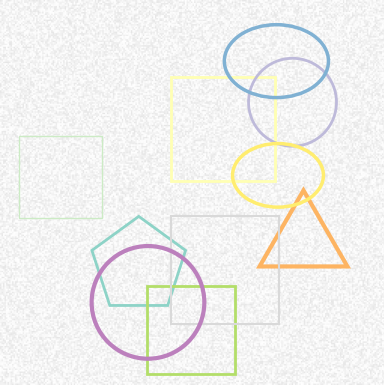[{"shape": "pentagon", "thickness": 2, "radius": 0.64, "center": [0.36, 0.31]}, {"shape": "square", "thickness": 2, "radius": 0.67, "center": [0.579, 0.665]}, {"shape": "circle", "thickness": 2, "radius": 0.57, "center": [0.76, 0.734]}, {"shape": "oval", "thickness": 2.5, "radius": 0.68, "center": [0.718, 0.841]}, {"shape": "triangle", "thickness": 3, "radius": 0.66, "center": [0.788, 0.374]}, {"shape": "square", "thickness": 2, "radius": 0.57, "center": [0.496, 0.142]}, {"shape": "square", "thickness": 1.5, "radius": 0.7, "center": [0.585, 0.299]}, {"shape": "circle", "thickness": 3, "radius": 0.73, "center": [0.384, 0.215]}, {"shape": "square", "thickness": 1, "radius": 0.53, "center": [0.157, 0.541]}, {"shape": "oval", "thickness": 2.5, "radius": 0.59, "center": [0.722, 0.545]}]